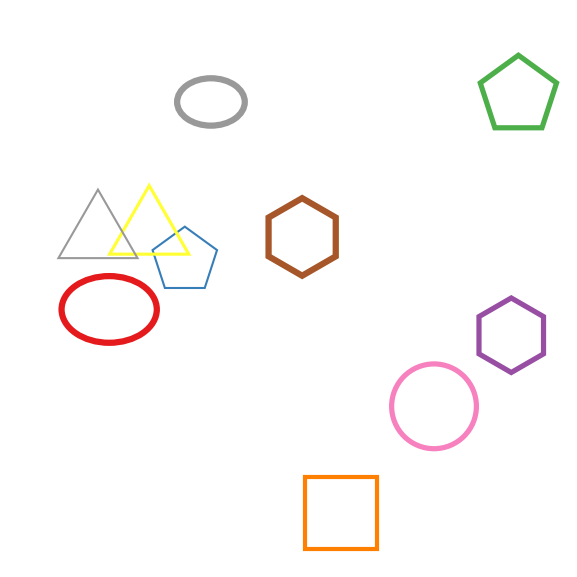[{"shape": "oval", "thickness": 3, "radius": 0.41, "center": [0.189, 0.463]}, {"shape": "pentagon", "thickness": 1, "radius": 0.29, "center": [0.32, 0.548]}, {"shape": "pentagon", "thickness": 2.5, "radius": 0.35, "center": [0.898, 0.834]}, {"shape": "hexagon", "thickness": 2.5, "radius": 0.32, "center": [0.885, 0.419]}, {"shape": "square", "thickness": 2, "radius": 0.31, "center": [0.591, 0.11]}, {"shape": "triangle", "thickness": 1.5, "radius": 0.4, "center": [0.258, 0.599]}, {"shape": "hexagon", "thickness": 3, "radius": 0.34, "center": [0.523, 0.589]}, {"shape": "circle", "thickness": 2.5, "radius": 0.37, "center": [0.752, 0.296]}, {"shape": "triangle", "thickness": 1, "radius": 0.4, "center": [0.17, 0.592]}, {"shape": "oval", "thickness": 3, "radius": 0.29, "center": [0.365, 0.823]}]